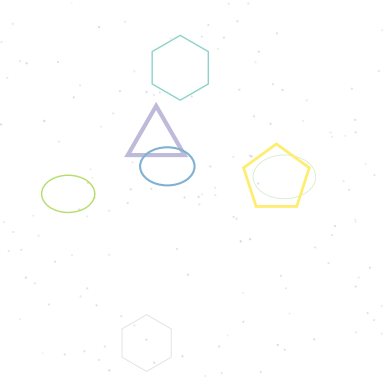[{"shape": "hexagon", "thickness": 1, "radius": 0.42, "center": [0.468, 0.824]}, {"shape": "triangle", "thickness": 3, "radius": 0.43, "center": [0.406, 0.64]}, {"shape": "oval", "thickness": 1.5, "radius": 0.35, "center": [0.435, 0.568]}, {"shape": "oval", "thickness": 1, "radius": 0.35, "center": [0.177, 0.496]}, {"shape": "hexagon", "thickness": 0.5, "radius": 0.37, "center": [0.381, 0.109]}, {"shape": "oval", "thickness": 0.5, "radius": 0.41, "center": [0.739, 0.541]}, {"shape": "pentagon", "thickness": 2, "radius": 0.45, "center": [0.718, 0.536]}]